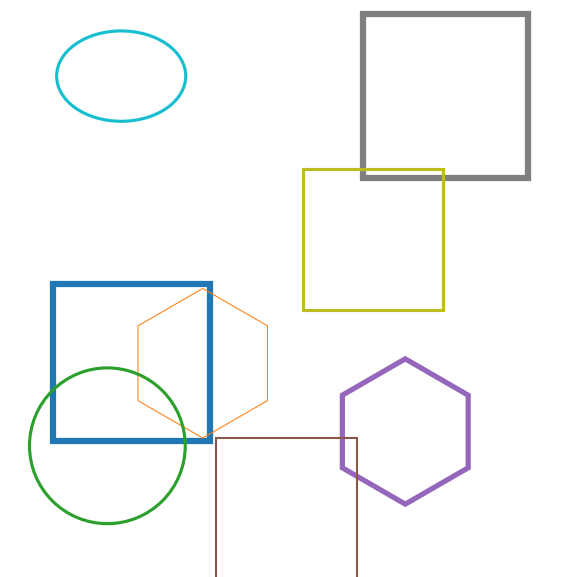[{"shape": "square", "thickness": 3, "radius": 0.68, "center": [0.228, 0.372]}, {"shape": "hexagon", "thickness": 0.5, "radius": 0.65, "center": [0.351, 0.37]}, {"shape": "circle", "thickness": 1.5, "radius": 0.67, "center": [0.186, 0.227]}, {"shape": "hexagon", "thickness": 2.5, "radius": 0.63, "center": [0.702, 0.252]}, {"shape": "square", "thickness": 1, "radius": 0.61, "center": [0.496, 0.119]}, {"shape": "square", "thickness": 3, "radius": 0.71, "center": [0.771, 0.833]}, {"shape": "square", "thickness": 1.5, "radius": 0.61, "center": [0.646, 0.584]}, {"shape": "oval", "thickness": 1.5, "radius": 0.56, "center": [0.21, 0.867]}]